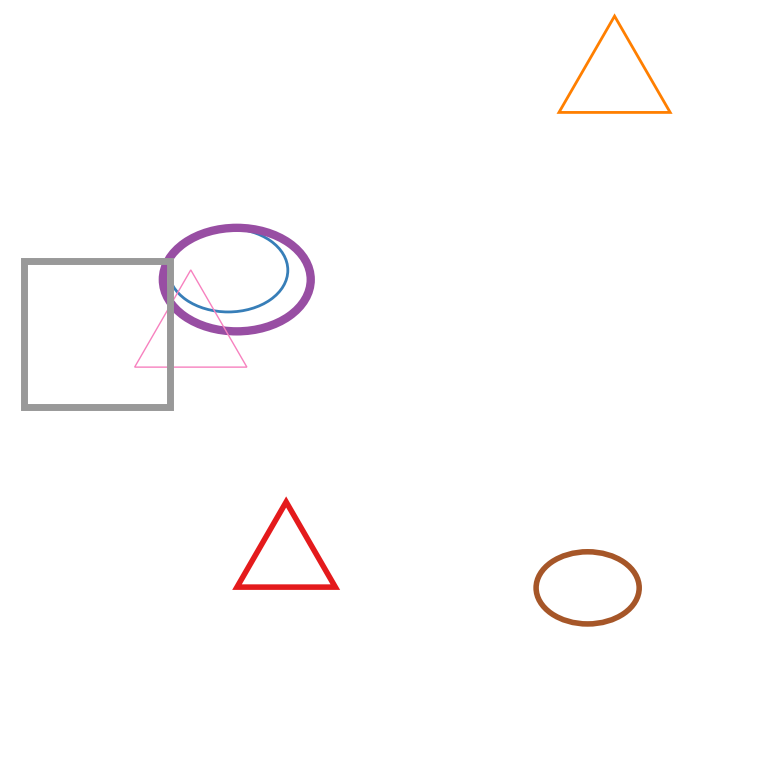[{"shape": "triangle", "thickness": 2, "radius": 0.37, "center": [0.372, 0.274]}, {"shape": "oval", "thickness": 1, "radius": 0.39, "center": [0.296, 0.649]}, {"shape": "oval", "thickness": 3, "radius": 0.48, "center": [0.308, 0.637]}, {"shape": "triangle", "thickness": 1, "radius": 0.42, "center": [0.798, 0.896]}, {"shape": "oval", "thickness": 2, "radius": 0.33, "center": [0.763, 0.237]}, {"shape": "triangle", "thickness": 0.5, "radius": 0.42, "center": [0.248, 0.565]}, {"shape": "square", "thickness": 2.5, "radius": 0.47, "center": [0.126, 0.566]}]